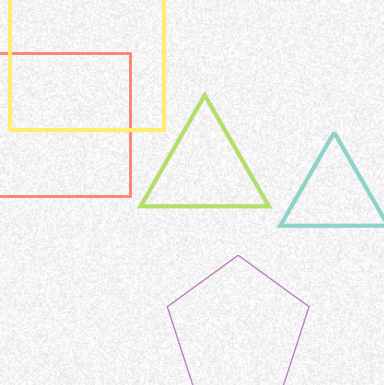[{"shape": "triangle", "thickness": 3, "radius": 0.81, "center": [0.868, 0.494]}, {"shape": "square", "thickness": 2, "radius": 0.93, "center": [0.151, 0.677]}, {"shape": "triangle", "thickness": 3, "radius": 0.96, "center": [0.532, 0.56]}, {"shape": "pentagon", "thickness": 1, "radius": 0.97, "center": [0.619, 0.143]}, {"shape": "square", "thickness": 3, "radius": 1.0, "center": [0.225, 0.861]}]